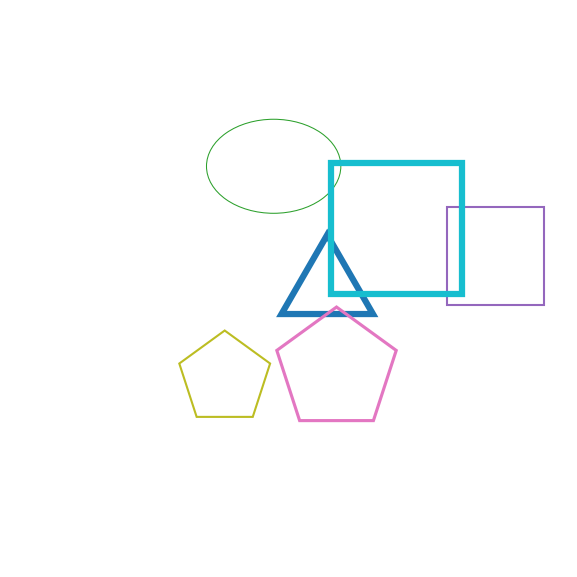[{"shape": "triangle", "thickness": 3, "radius": 0.46, "center": [0.567, 0.501]}, {"shape": "oval", "thickness": 0.5, "radius": 0.58, "center": [0.474, 0.711]}, {"shape": "square", "thickness": 1, "radius": 0.42, "center": [0.858, 0.556]}, {"shape": "pentagon", "thickness": 1.5, "radius": 0.54, "center": [0.583, 0.359]}, {"shape": "pentagon", "thickness": 1, "radius": 0.41, "center": [0.389, 0.344]}, {"shape": "square", "thickness": 3, "radius": 0.57, "center": [0.687, 0.603]}]